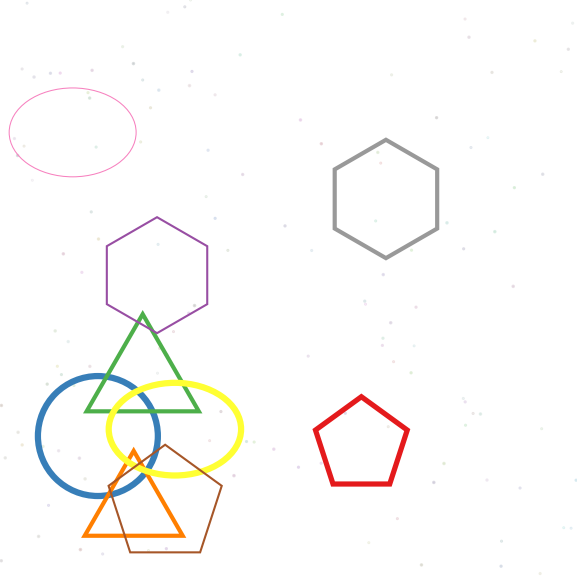[{"shape": "pentagon", "thickness": 2.5, "radius": 0.42, "center": [0.626, 0.229]}, {"shape": "circle", "thickness": 3, "radius": 0.52, "center": [0.17, 0.244]}, {"shape": "triangle", "thickness": 2, "radius": 0.56, "center": [0.247, 0.343]}, {"shape": "hexagon", "thickness": 1, "radius": 0.5, "center": [0.272, 0.523]}, {"shape": "triangle", "thickness": 2, "radius": 0.49, "center": [0.231, 0.12]}, {"shape": "oval", "thickness": 3, "radius": 0.57, "center": [0.303, 0.256]}, {"shape": "pentagon", "thickness": 1, "radius": 0.52, "center": [0.286, 0.126]}, {"shape": "oval", "thickness": 0.5, "radius": 0.55, "center": [0.126, 0.77]}, {"shape": "hexagon", "thickness": 2, "radius": 0.51, "center": [0.668, 0.655]}]